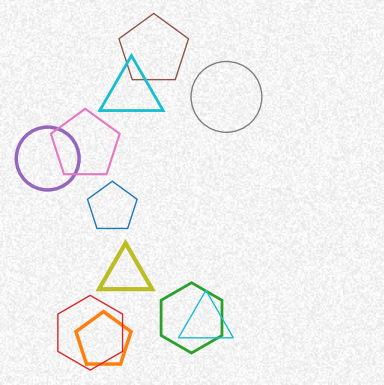[{"shape": "pentagon", "thickness": 1, "radius": 0.34, "center": [0.292, 0.461]}, {"shape": "pentagon", "thickness": 2.5, "radius": 0.38, "center": [0.269, 0.115]}, {"shape": "hexagon", "thickness": 2, "radius": 0.46, "center": [0.498, 0.174]}, {"shape": "hexagon", "thickness": 1, "radius": 0.49, "center": [0.234, 0.136]}, {"shape": "circle", "thickness": 2.5, "radius": 0.41, "center": [0.124, 0.588]}, {"shape": "pentagon", "thickness": 1, "radius": 0.48, "center": [0.399, 0.87]}, {"shape": "pentagon", "thickness": 1.5, "radius": 0.47, "center": [0.221, 0.624]}, {"shape": "circle", "thickness": 1, "radius": 0.46, "center": [0.588, 0.748]}, {"shape": "triangle", "thickness": 3, "radius": 0.4, "center": [0.326, 0.289]}, {"shape": "triangle", "thickness": 2, "radius": 0.48, "center": [0.341, 0.76]}, {"shape": "triangle", "thickness": 1, "radius": 0.41, "center": [0.535, 0.164]}]